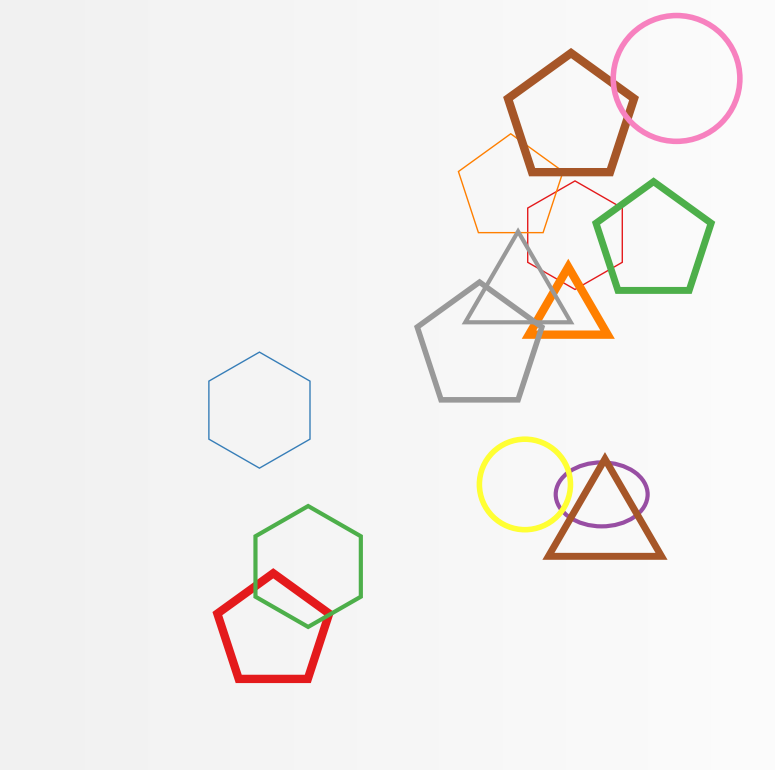[{"shape": "pentagon", "thickness": 3, "radius": 0.38, "center": [0.353, 0.18]}, {"shape": "hexagon", "thickness": 0.5, "radius": 0.35, "center": [0.742, 0.695]}, {"shape": "hexagon", "thickness": 0.5, "radius": 0.38, "center": [0.335, 0.467]}, {"shape": "pentagon", "thickness": 2.5, "radius": 0.39, "center": [0.843, 0.686]}, {"shape": "hexagon", "thickness": 1.5, "radius": 0.39, "center": [0.398, 0.264]}, {"shape": "oval", "thickness": 1.5, "radius": 0.3, "center": [0.776, 0.358]}, {"shape": "triangle", "thickness": 3, "radius": 0.29, "center": [0.733, 0.595]}, {"shape": "pentagon", "thickness": 0.5, "radius": 0.35, "center": [0.659, 0.755]}, {"shape": "circle", "thickness": 2, "radius": 0.29, "center": [0.677, 0.371]}, {"shape": "triangle", "thickness": 2.5, "radius": 0.42, "center": [0.781, 0.32]}, {"shape": "pentagon", "thickness": 3, "radius": 0.43, "center": [0.737, 0.846]}, {"shape": "circle", "thickness": 2, "radius": 0.41, "center": [0.873, 0.898]}, {"shape": "triangle", "thickness": 1.5, "radius": 0.39, "center": [0.668, 0.621]}, {"shape": "pentagon", "thickness": 2, "radius": 0.42, "center": [0.619, 0.549]}]